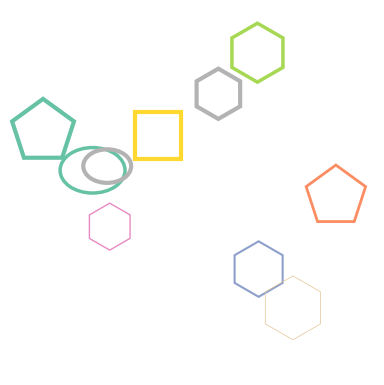[{"shape": "pentagon", "thickness": 3, "radius": 0.42, "center": [0.112, 0.659]}, {"shape": "oval", "thickness": 2.5, "radius": 0.42, "center": [0.24, 0.558]}, {"shape": "pentagon", "thickness": 2, "radius": 0.41, "center": [0.872, 0.49]}, {"shape": "hexagon", "thickness": 1.5, "radius": 0.36, "center": [0.672, 0.301]}, {"shape": "hexagon", "thickness": 1, "radius": 0.3, "center": [0.285, 0.411]}, {"shape": "hexagon", "thickness": 2.5, "radius": 0.38, "center": [0.669, 0.863]}, {"shape": "square", "thickness": 3, "radius": 0.3, "center": [0.411, 0.648]}, {"shape": "hexagon", "thickness": 0.5, "radius": 0.41, "center": [0.761, 0.2]}, {"shape": "hexagon", "thickness": 3, "radius": 0.33, "center": [0.567, 0.756]}, {"shape": "oval", "thickness": 3, "radius": 0.31, "center": [0.278, 0.569]}]